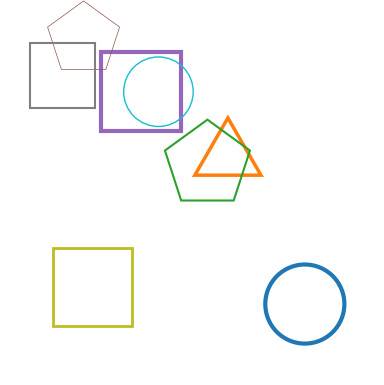[{"shape": "circle", "thickness": 3, "radius": 0.51, "center": [0.792, 0.21]}, {"shape": "triangle", "thickness": 2.5, "radius": 0.5, "center": [0.592, 0.595]}, {"shape": "pentagon", "thickness": 1.5, "radius": 0.58, "center": [0.539, 0.573]}, {"shape": "square", "thickness": 3, "radius": 0.51, "center": [0.366, 0.763]}, {"shape": "pentagon", "thickness": 0.5, "radius": 0.49, "center": [0.217, 0.899]}, {"shape": "square", "thickness": 1.5, "radius": 0.42, "center": [0.161, 0.805]}, {"shape": "square", "thickness": 2, "radius": 0.51, "center": [0.24, 0.254]}, {"shape": "circle", "thickness": 1, "radius": 0.45, "center": [0.412, 0.762]}]